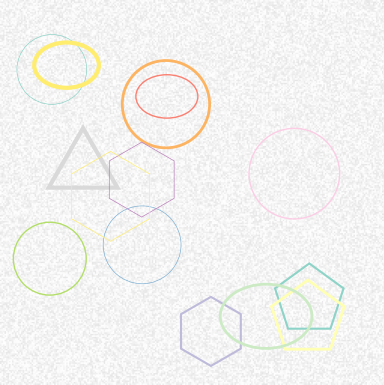[{"shape": "circle", "thickness": 0.5, "radius": 0.45, "center": [0.135, 0.82]}, {"shape": "pentagon", "thickness": 1.5, "radius": 0.47, "center": [0.803, 0.222]}, {"shape": "pentagon", "thickness": 2, "radius": 0.5, "center": [0.8, 0.173]}, {"shape": "hexagon", "thickness": 1.5, "radius": 0.45, "center": [0.548, 0.139]}, {"shape": "oval", "thickness": 1, "radius": 0.4, "center": [0.433, 0.75]}, {"shape": "circle", "thickness": 0.5, "radius": 0.51, "center": [0.369, 0.364]}, {"shape": "circle", "thickness": 2, "radius": 0.57, "center": [0.431, 0.729]}, {"shape": "circle", "thickness": 1, "radius": 0.47, "center": [0.129, 0.328]}, {"shape": "circle", "thickness": 1, "radius": 0.59, "center": [0.765, 0.549]}, {"shape": "triangle", "thickness": 3, "radius": 0.52, "center": [0.216, 0.564]}, {"shape": "hexagon", "thickness": 0.5, "radius": 0.49, "center": [0.368, 0.534]}, {"shape": "oval", "thickness": 2, "radius": 0.6, "center": [0.691, 0.178]}, {"shape": "hexagon", "thickness": 0.5, "radius": 0.58, "center": [0.287, 0.49]}, {"shape": "oval", "thickness": 3, "radius": 0.42, "center": [0.173, 0.831]}]